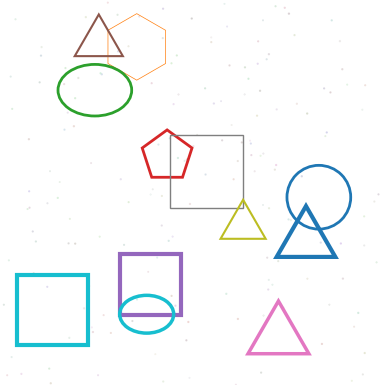[{"shape": "triangle", "thickness": 3, "radius": 0.44, "center": [0.795, 0.377]}, {"shape": "circle", "thickness": 2, "radius": 0.41, "center": [0.828, 0.488]}, {"shape": "hexagon", "thickness": 0.5, "radius": 0.43, "center": [0.355, 0.878]}, {"shape": "oval", "thickness": 2, "radius": 0.48, "center": [0.246, 0.766]}, {"shape": "pentagon", "thickness": 2, "radius": 0.34, "center": [0.434, 0.595]}, {"shape": "square", "thickness": 3, "radius": 0.39, "center": [0.39, 0.262]}, {"shape": "triangle", "thickness": 1.5, "radius": 0.36, "center": [0.257, 0.89]}, {"shape": "triangle", "thickness": 2.5, "radius": 0.46, "center": [0.723, 0.127]}, {"shape": "square", "thickness": 1, "radius": 0.47, "center": [0.536, 0.554]}, {"shape": "triangle", "thickness": 1.5, "radius": 0.34, "center": [0.631, 0.414]}, {"shape": "oval", "thickness": 2.5, "radius": 0.35, "center": [0.381, 0.184]}, {"shape": "square", "thickness": 3, "radius": 0.46, "center": [0.137, 0.195]}]